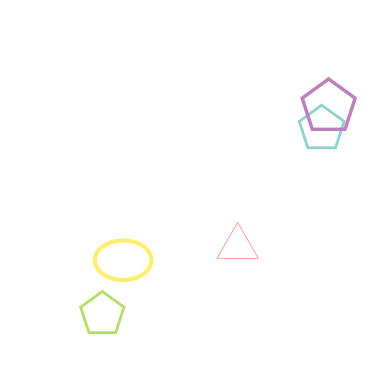[{"shape": "pentagon", "thickness": 2, "radius": 0.31, "center": [0.836, 0.666]}, {"shape": "triangle", "thickness": 0.5, "radius": 0.31, "center": [0.617, 0.36]}, {"shape": "pentagon", "thickness": 2, "radius": 0.3, "center": [0.266, 0.184]}, {"shape": "pentagon", "thickness": 2.5, "radius": 0.36, "center": [0.854, 0.723]}, {"shape": "oval", "thickness": 3, "radius": 0.37, "center": [0.32, 0.324]}]